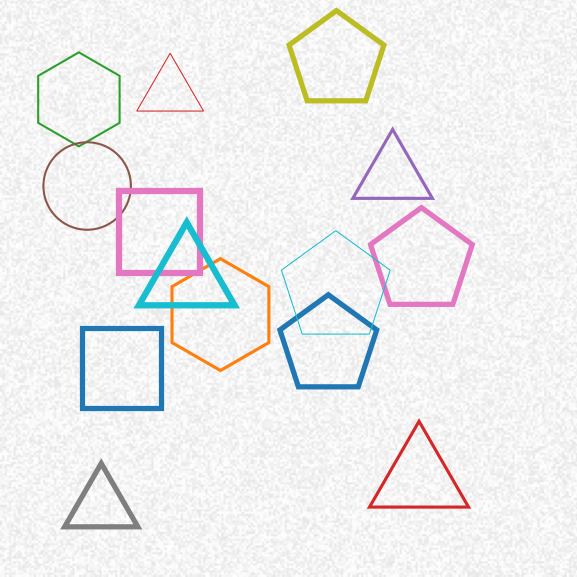[{"shape": "square", "thickness": 2.5, "radius": 0.34, "center": [0.21, 0.362]}, {"shape": "pentagon", "thickness": 2.5, "radius": 0.44, "center": [0.569, 0.401]}, {"shape": "hexagon", "thickness": 1.5, "radius": 0.48, "center": [0.382, 0.454]}, {"shape": "hexagon", "thickness": 1, "radius": 0.41, "center": [0.137, 0.827]}, {"shape": "triangle", "thickness": 1.5, "radius": 0.5, "center": [0.726, 0.171]}, {"shape": "triangle", "thickness": 0.5, "radius": 0.33, "center": [0.295, 0.84]}, {"shape": "triangle", "thickness": 1.5, "radius": 0.4, "center": [0.68, 0.695]}, {"shape": "circle", "thickness": 1, "radius": 0.38, "center": [0.151, 0.677]}, {"shape": "square", "thickness": 3, "radius": 0.35, "center": [0.276, 0.597]}, {"shape": "pentagon", "thickness": 2.5, "radius": 0.46, "center": [0.73, 0.547]}, {"shape": "triangle", "thickness": 2.5, "radius": 0.37, "center": [0.175, 0.123]}, {"shape": "pentagon", "thickness": 2.5, "radius": 0.43, "center": [0.583, 0.894]}, {"shape": "triangle", "thickness": 3, "radius": 0.48, "center": [0.323, 0.518]}, {"shape": "pentagon", "thickness": 0.5, "radius": 0.5, "center": [0.581, 0.501]}]